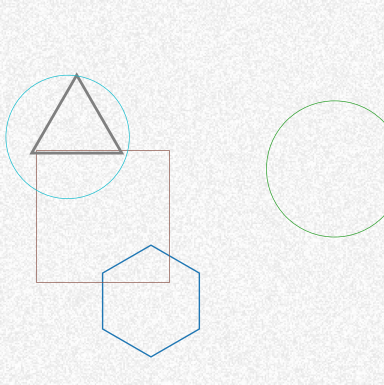[{"shape": "hexagon", "thickness": 1, "radius": 0.73, "center": [0.392, 0.218]}, {"shape": "circle", "thickness": 0.5, "radius": 0.88, "center": [0.869, 0.561]}, {"shape": "square", "thickness": 0.5, "radius": 0.86, "center": [0.266, 0.439]}, {"shape": "triangle", "thickness": 2, "radius": 0.68, "center": [0.199, 0.67]}, {"shape": "circle", "thickness": 0.5, "radius": 0.8, "center": [0.176, 0.644]}]